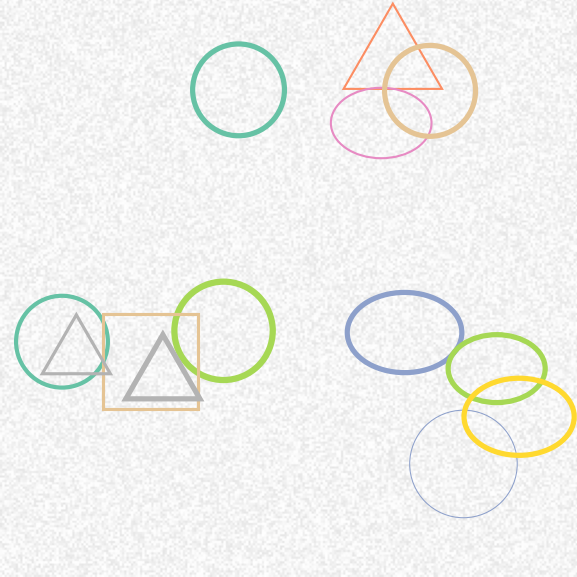[{"shape": "circle", "thickness": 2, "radius": 0.4, "center": [0.107, 0.407]}, {"shape": "circle", "thickness": 2.5, "radius": 0.4, "center": [0.413, 0.844]}, {"shape": "triangle", "thickness": 1, "radius": 0.49, "center": [0.68, 0.894]}, {"shape": "circle", "thickness": 0.5, "radius": 0.47, "center": [0.803, 0.196]}, {"shape": "oval", "thickness": 2.5, "radius": 0.5, "center": [0.701, 0.423]}, {"shape": "oval", "thickness": 1, "radius": 0.44, "center": [0.66, 0.786]}, {"shape": "circle", "thickness": 3, "radius": 0.43, "center": [0.387, 0.426]}, {"shape": "oval", "thickness": 2.5, "radius": 0.42, "center": [0.86, 0.361]}, {"shape": "oval", "thickness": 2.5, "radius": 0.48, "center": [0.899, 0.277]}, {"shape": "square", "thickness": 1.5, "radius": 0.41, "center": [0.26, 0.373]}, {"shape": "circle", "thickness": 2.5, "radius": 0.39, "center": [0.745, 0.842]}, {"shape": "triangle", "thickness": 1.5, "radius": 0.34, "center": [0.132, 0.386]}, {"shape": "triangle", "thickness": 2.5, "radius": 0.37, "center": [0.282, 0.346]}]